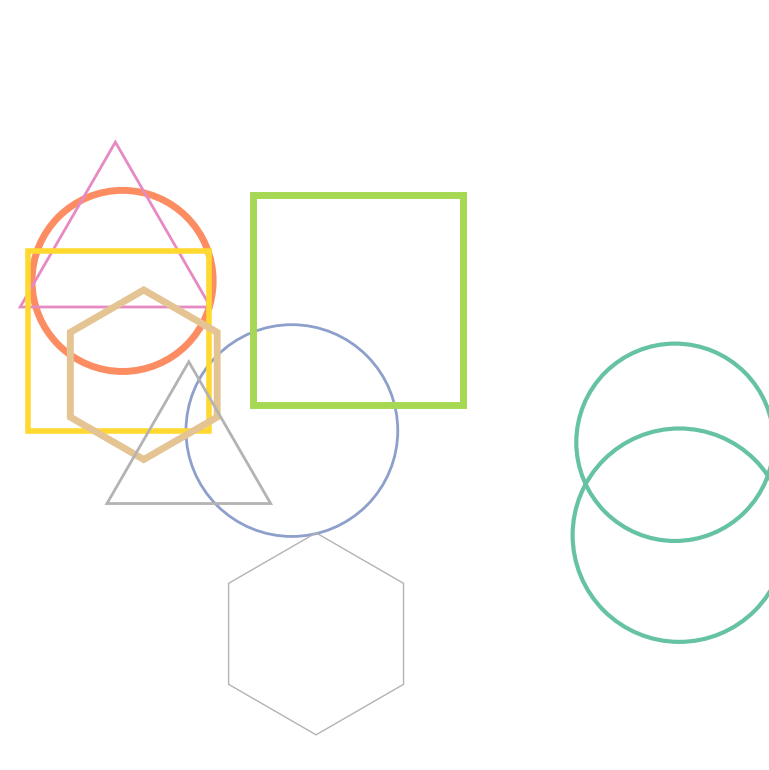[{"shape": "circle", "thickness": 1.5, "radius": 0.64, "center": [0.877, 0.426]}, {"shape": "circle", "thickness": 1.5, "radius": 0.69, "center": [0.882, 0.305]}, {"shape": "circle", "thickness": 2.5, "radius": 0.59, "center": [0.159, 0.635]}, {"shape": "circle", "thickness": 1, "radius": 0.69, "center": [0.379, 0.441]}, {"shape": "triangle", "thickness": 1, "radius": 0.71, "center": [0.15, 0.673]}, {"shape": "square", "thickness": 2.5, "radius": 0.68, "center": [0.465, 0.611]}, {"shape": "square", "thickness": 2, "radius": 0.59, "center": [0.154, 0.557]}, {"shape": "hexagon", "thickness": 2.5, "radius": 0.55, "center": [0.187, 0.513]}, {"shape": "hexagon", "thickness": 0.5, "radius": 0.66, "center": [0.41, 0.177]}, {"shape": "triangle", "thickness": 1, "radius": 0.61, "center": [0.245, 0.407]}]